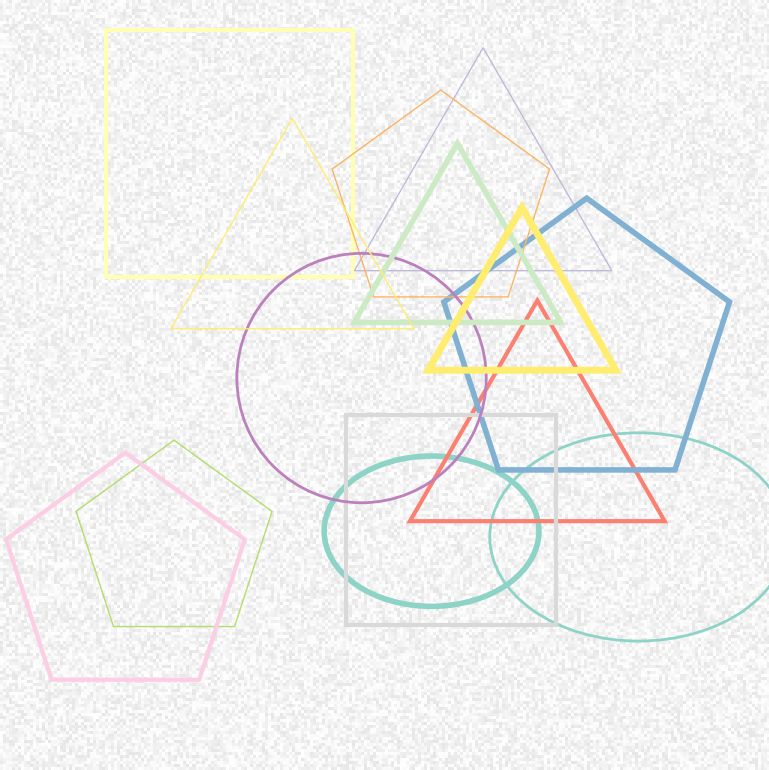[{"shape": "oval", "thickness": 2, "radius": 0.7, "center": [0.56, 0.31]}, {"shape": "oval", "thickness": 1, "radius": 0.97, "center": [0.829, 0.303]}, {"shape": "square", "thickness": 1.5, "radius": 0.8, "center": [0.298, 0.801]}, {"shape": "triangle", "thickness": 0.5, "radius": 0.97, "center": [0.627, 0.745]}, {"shape": "triangle", "thickness": 1.5, "radius": 0.96, "center": [0.698, 0.419]}, {"shape": "pentagon", "thickness": 2, "radius": 0.98, "center": [0.762, 0.548]}, {"shape": "pentagon", "thickness": 0.5, "radius": 0.74, "center": [0.573, 0.734]}, {"shape": "pentagon", "thickness": 0.5, "radius": 0.67, "center": [0.226, 0.295]}, {"shape": "pentagon", "thickness": 1.5, "radius": 0.81, "center": [0.163, 0.249]}, {"shape": "square", "thickness": 1.5, "radius": 0.68, "center": [0.585, 0.325]}, {"shape": "circle", "thickness": 1, "radius": 0.81, "center": [0.47, 0.509]}, {"shape": "triangle", "thickness": 2, "radius": 0.77, "center": [0.594, 0.659]}, {"shape": "triangle", "thickness": 0.5, "radius": 0.91, "center": [0.38, 0.664]}, {"shape": "triangle", "thickness": 2.5, "radius": 0.7, "center": [0.678, 0.59]}]